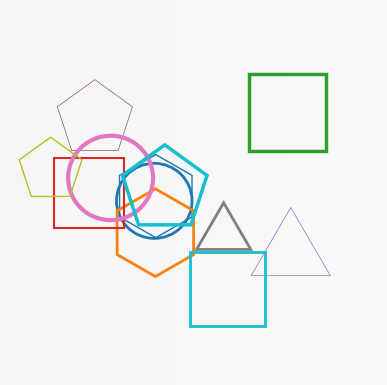[{"shape": "circle", "thickness": 2, "radius": 0.49, "center": [0.398, 0.478]}, {"shape": "hexagon", "thickness": 1, "radius": 0.54, "center": [0.402, 0.491]}, {"shape": "hexagon", "thickness": 2, "radius": 0.57, "center": [0.401, 0.396]}, {"shape": "square", "thickness": 2.5, "radius": 0.5, "center": [0.741, 0.707]}, {"shape": "square", "thickness": 1.5, "radius": 0.45, "center": [0.229, 0.498]}, {"shape": "triangle", "thickness": 0.5, "radius": 0.59, "center": [0.75, 0.343]}, {"shape": "pentagon", "thickness": 0.5, "radius": 0.51, "center": [0.245, 0.691]}, {"shape": "circle", "thickness": 3, "radius": 0.55, "center": [0.285, 0.538]}, {"shape": "triangle", "thickness": 2, "radius": 0.4, "center": [0.577, 0.392]}, {"shape": "pentagon", "thickness": 1, "radius": 0.42, "center": [0.131, 0.559]}, {"shape": "square", "thickness": 2, "radius": 0.48, "center": [0.588, 0.25]}, {"shape": "pentagon", "thickness": 2.5, "radius": 0.57, "center": [0.425, 0.509]}]